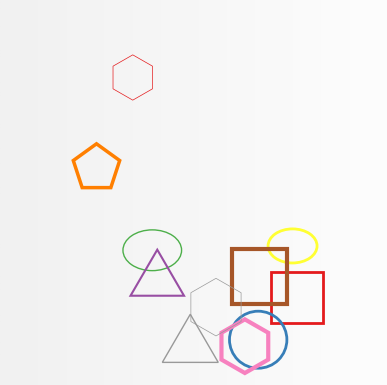[{"shape": "square", "thickness": 2, "radius": 0.33, "center": [0.767, 0.227]}, {"shape": "hexagon", "thickness": 0.5, "radius": 0.29, "center": [0.343, 0.799]}, {"shape": "circle", "thickness": 2, "radius": 0.37, "center": [0.666, 0.118]}, {"shape": "oval", "thickness": 1, "radius": 0.38, "center": [0.393, 0.35]}, {"shape": "triangle", "thickness": 1.5, "radius": 0.4, "center": [0.406, 0.272]}, {"shape": "pentagon", "thickness": 2.5, "radius": 0.31, "center": [0.249, 0.564]}, {"shape": "oval", "thickness": 2, "radius": 0.32, "center": [0.755, 0.361]}, {"shape": "square", "thickness": 3, "radius": 0.36, "center": [0.67, 0.282]}, {"shape": "hexagon", "thickness": 3, "radius": 0.35, "center": [0.632, 0.101]}, {"shape": "triangle", "thickness": 1, "radius": 0.42, "center": [0.491, 0.1]}, {"shape": "hexagon", "thickness": 0.5, "radius": 0.37, "center": [0.557, 0.202]}]